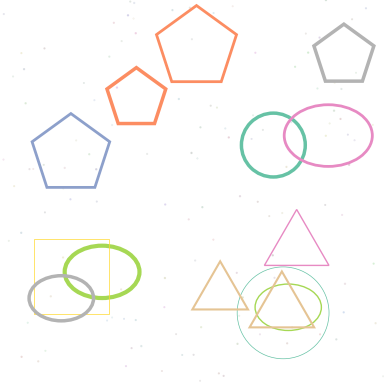[{"shape": "circle", "thickness": 2.5, "radius": 0.41, "center": [0.71, 0.623]}, {"shape": "circle", "thickness": 0.5, "radius": 0.6, "center": [0.735, 0.187]}, {"shape": "pentagon", "thickness": 2.5, "radius": 0.4, "center": [0.354, 0.744]}, {"shape": "pentagon", "thickness": 2, "radius": 0.55, "center": [0.51, 0.876]}, {"shape": "pentagon", "thickness": 2, "radius": 0.53, "center": [0.184, 0.599]}, {"shape": "triangle", "thickness": 1, "radius": 0.48, "center": [0.771, 0.359]}, {"shape": "oval", "thickness": 2, "radius": 0.57, "center": [0.853, 0.648]}, {"shape": "oval", "thickness": 3, "radius": 0.49, "center": [0.265, 0.294]}, {"shape": "oval", "thickness": 1, "radius": 0.43, "center": [0.749, 0.202]}, {"shape": "square", "thickness": 0.5, "radius": 0.49, "center": [0.187, 0.283]}, {"shape": "triangle", "thickness": 1.5, "radius": 0.48, "center": [0.732, 0.198]}, {"shape": "triangle", "thickness": 1.5, "radius": 0.42, "center": [0.572, 0.238]}, {"shape": "pentagon", "thickness": 2.5, "radius": 0.41, "center": [0.893, 0.855]}, {"shape": "oval", "thickness": 2.5, "radius": 0.42, "center": [0.159, 0.225]}]